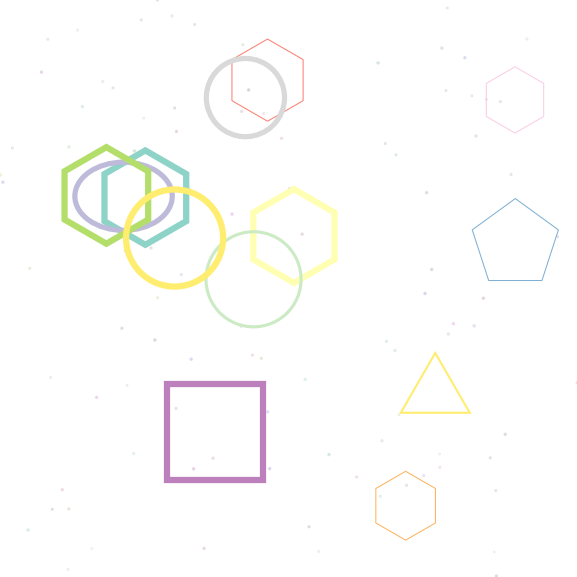[{"shape": "hexagon", "thickness": 3, "radius": 0.41, "center": [0.252, 0.657]}, {"shape": "hexagon", "thickness": 3, "radius": 0.41, "center": [0.509, 0.59]}, {"shape": "oval", "thickness": 2.5, "radius": 0.42, "center": [0.214, 0.659]}, {"shape": "hexagon", "thickness": 0.5, "radius": 0.36, "center": [0.463, 0.86]}, {"shape": "pentagon", "thickness": 0.5, "radius": 0.39, "center": [0.892, 0.577]}, {"shape": "hexagon", "thickness": 0.5, "radius": 0.3, "center": [0.702, 0.123]}, {"shape": "hexagon", "thickness": 3, "radius": 0.42, "center": [0.184, 0.661]}, {"shape": "hexagon", "thickness": 0.5, "radius": 0.29, "center": [0.892, 0.826]}, {"shape": "circle", "thickness": 2.5, "radius": 0.34, "center": [0.425, 0.83]}, {"shape": "square", "thickness": 3, "radius": 0.42, "center": [0.372, 0.251]}, {"shape": "circle", "thickness": 1.5, "radius": 0.41, "center": [0.439, 0.516]}, {"shape": "circle", "thickness": 3, "radius": 0.42, "center": [0.302, 0.587]}, {"shape": "triangle", "thickness": 1, "radius": 0.34, "center": [0.754, 0.319]}]